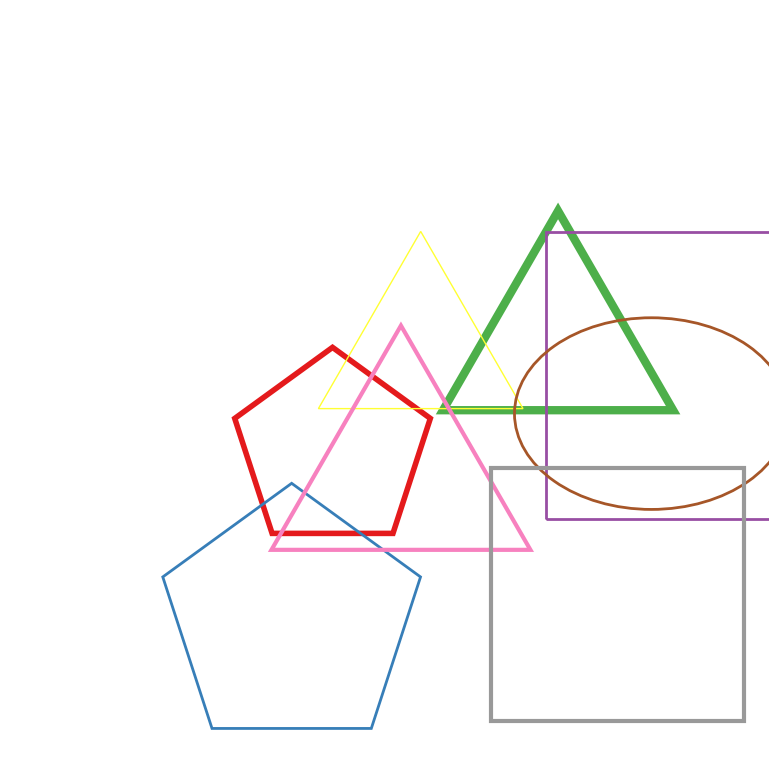[{"shape": "pentagon", "thickness": 2, "radius": 0.67, "center": [0.432, 0.415]}, {"shape": "pentagon", "thickness": 1, "radius": 0.88, "center": [0.379, 0.196]}, {"shape": "triangle", "thickness": 3, "radius": 0.86, "center": [0.725, 0.554]}, {"shape": "square", "thickness": 1, "radius": 0.93, "center": [0.896, 0.512]}, {"shape": "triangle", "thickness": 0.5, "radius": 0.77, "center": [0.546, 0.546]}, {"shape": "oval", "thickness": 1, "radius": 0.89, "center": [0.846, 0.463]}, {"shape": "triangle", "thickness": 1.5, "radius": 0.97, "center": [0.521, 0.383]}, {"shape": "square", "thickness": 1.5, "radius": 0.82, "center": [0.802, 0.228]}]